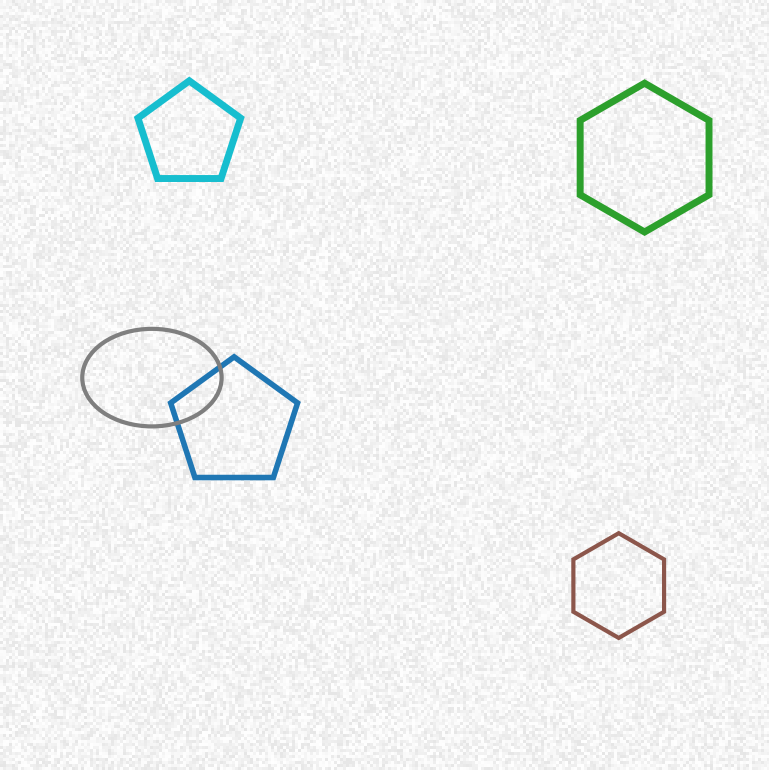[{"shape": "pentagon", "thickness": 2, "radius": 0.43, "center": [0.304, 0.45]}, {"shape": "hexagon", "thickness": 2.5, "radius": 0.48, "center": [0.837, 0.795]}, {"shape": "hexagon", "thickness": 1.5, "radius": 0.34, "center": [0.804, 0.24]}, {"shape": "oval", "thickness": 1.5, "radius": 0.45, "center": [0.197, 0.51]}, {"shape": "pentagon", "thickness": 2.5, "radius": 0.35, "center": [0.246, 0.825]}]